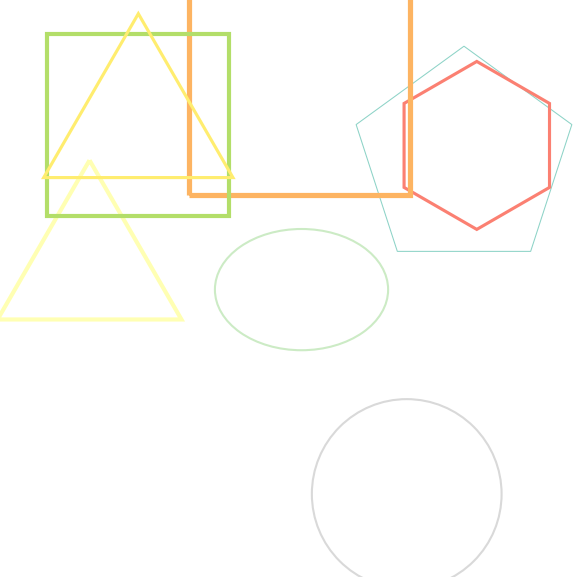[{"shape": "pentagon", "thickness": 0.5, "radius": 0.98, "center": [0.803, 0.723]}, {"shape": "triangle", "thickness": 2, "radius": 0.92, "center": [0.155, 0.538]}, {"shape": "hexagon", "thickness": 1.5, "radius": 0.73, "center": [0.826, 0.747]}, {"shape": "square", "thickness": 2.5, "radius": 0.96, "center": [0.519, 0.853]}, {"shape": "square", "thickness": 2, "radius": 0.79, "center": [0.239, 0.783]}, {"shape": "circle", "thickness": 1, "radius": 0.82, "center": [0.704, 0.144]}, {"shape": "oval", "thickness": 1, "radius": 0.75, "center": [0.522, 0.498]}, {"shape": "triangle", "thickness": 1.5, "radius": 0.95, "center": [0.24, 0.786]}]